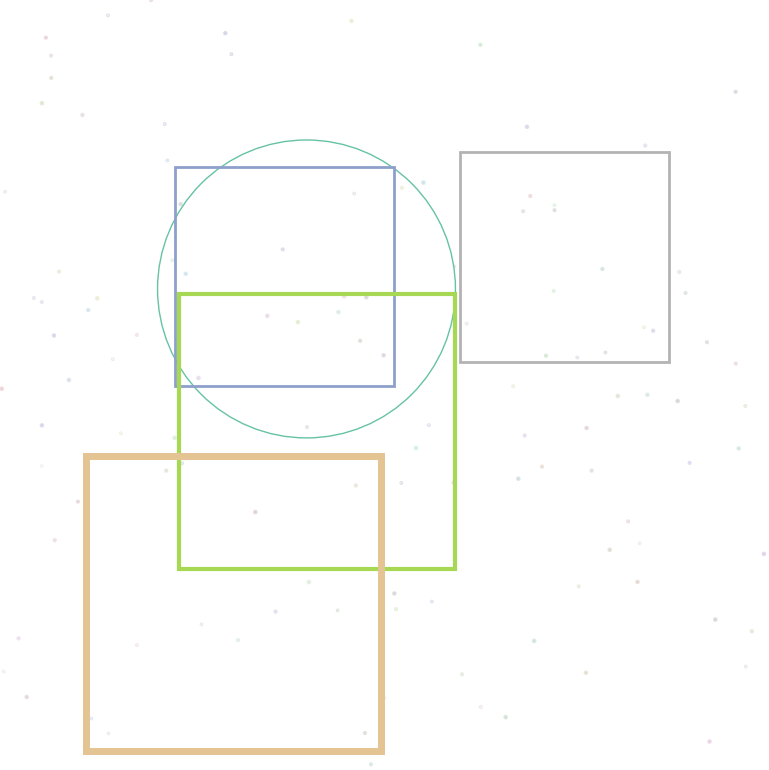[{"shape": "circle", "thickness": 0.5, "radius": 0.97, "center": [0.398, 0.625]}, {"shape": "square", "thickness": 1, "radius": 0.71, "center": [0.369, 0.641]}, {"shape": "square", "thickness": 1.5, "radius": 0.89, "center": [0.411, 0.439]}, {"shape": "square", "thickness": 2.5, "radius": 0.96, "center": [0.303, 0.216]}, {"shape": "square", "thickness": 1, "radius": 0.68, "center": [0.733, 0.666]}]